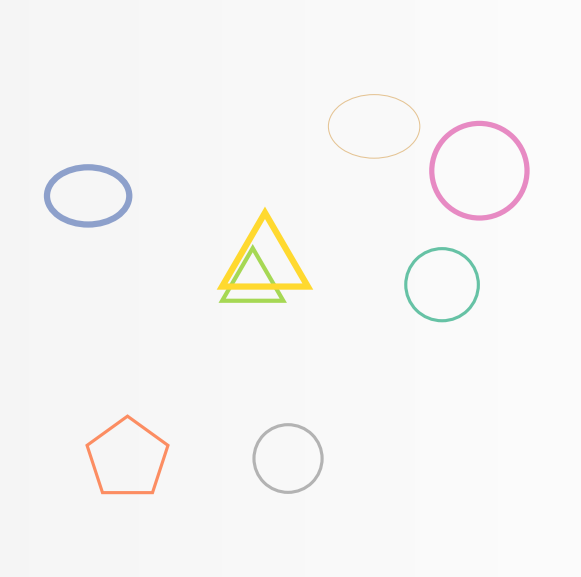[{"shape": "circle", "thickness": 1.5, "radius": 0.31, "center": [0.761, 0.506]}, {"shape": "pentagon", "thickness": 1.5, "radius": 0.37, "center": [0.219, 0.205]}, {"shape": "oval", "thickness": 3, "radius": 0.35, "center": [0.152, 0.66]}, {"shape": "circle", "thickness": 2.5, "radius": 0.41, "center": [0.825, 0.704]}, {"shape": "triangle", "thickness": 2, "radius": 0.3, "center": [0.435, 0.509]}, {"shape": "triangle", "thickness": 3, "radius": 0.43, "center": [0.456, 0.545]}, {"shape": "oval", "thickness": 0.5, "radius": 0.39, "center": [0.644, 0.78]}, {"shape": "circle", "thickness": 1.5, "radius": 0.29, "center": [0.496, 0.205]}]